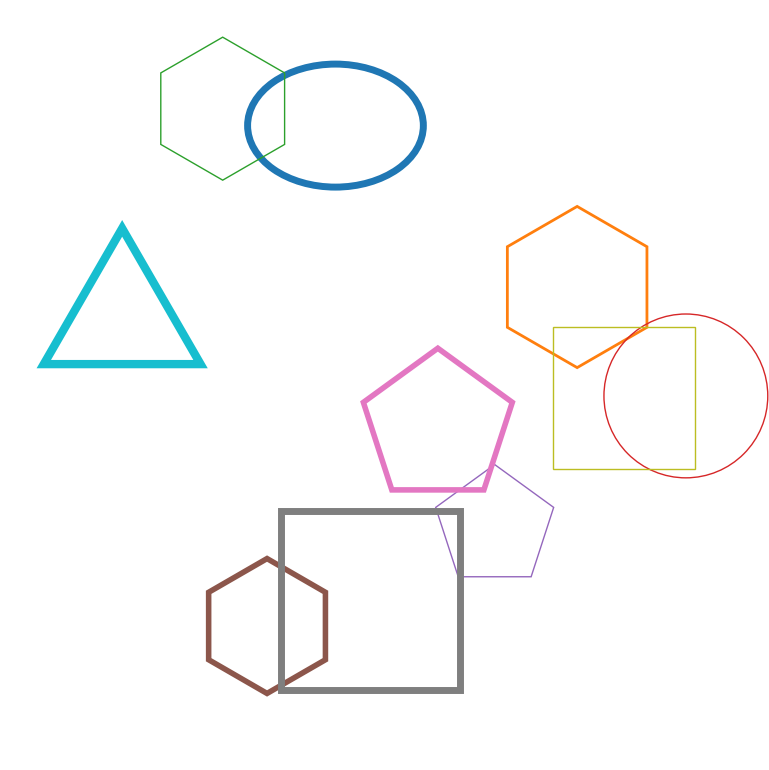[{"shape": "oval", "thickness": 2.5, "radius": 0.57, "center": [0.436, 0.837]}, {"shape": "hexagon", "thickness": 1, "radius": 0.52, "center": [0.75, 0.627]}, {"shape": "hexagon", "thickness": 0.5, "radius": 0.46, "center": [0.289, 0.859]}, {"shape": "circle", "thickness": 0.5, "radius": 0.53, "center": [0.891, 0.486]}, {"shape": "pentagon", "thickness": 0.5, "radius": 0.4, "center": [0.642, 0.316]}, {"shape": "hexagon", "thickness": 2, "radius": 0.44, "center": [0.347, 0.187]}, {"shape": "pentagon", "thickness": 2, "radius": 0.51, "center": [0.569, 0.446]}, {"shape": "square", "thickness": 2.5, "radius": 0.58, "center": [0.481, 0.22]}, {"shape": "square", "thickness": 0.5, "radius": 0.46, "center": [0.81, 0.483]}, {"shape": "triangle", "thickness": 3, "radius": 0.59, "center": [0.159, 0.586]}]